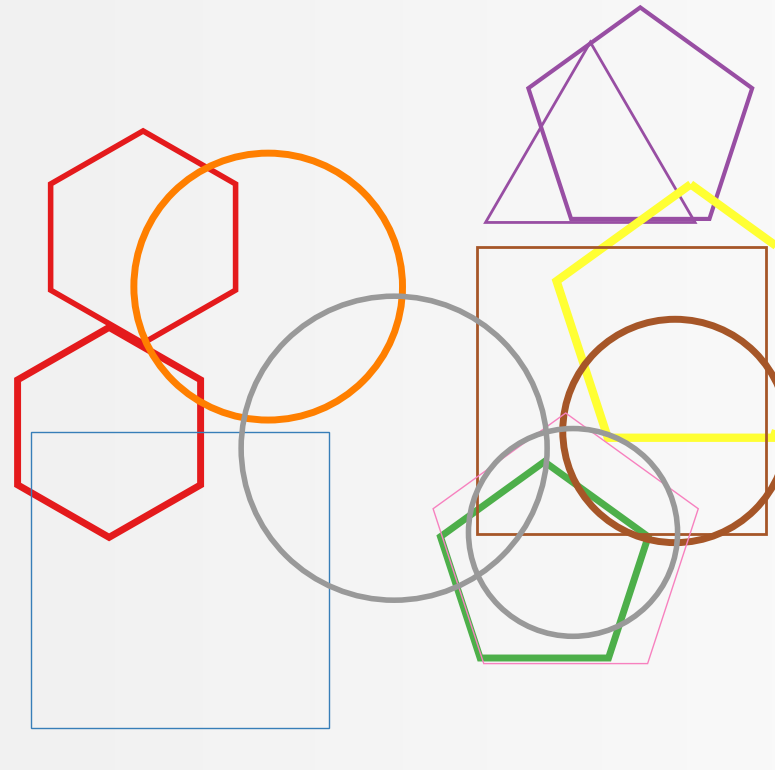[{"shape": "hexagon", "thickness": 2.5, "radius": 0.68, "center": [0.141, 0.438]}, {"shape": "hexagon", "thickness": 2, "radius": 0.69, "center": [0.185, 0.692]}, {"shape": "square", "thickness": 0.5, "radius": 0.96, "center": [0.232, 0.247]}, {"shape": "pentagon", "thickness": 2.5, "radius": 0.7, "center": [0.702, 0.259]}, {"shape": "pentagon", "thickness": 1.5, "radius": 0.76, "center": [0.826, 0.839]}, {"shape": "triangle", "thickness": 1, "radius": 0.78, "center": [0.762, 0.789]}, {"shape": "circle", "thickness": 2.5, "radius": 0.87, "center": [0.346, 0.628]}, {"shape": "pentagon", "thickness": 3, "radius": 0.91, "center": [0.891, 0.579]}, {"shape": "circle", "thickness": 2.5, "radius": 0.73, "center": [0.871, 0.44]}, {"shape": "square", "thickness": 1, "radius": 0.93, "center": [0.802, 0.493]}, {"shape": "pentagon", "thickness": 0.5, "radius": 0.9, "center": [0.73, 0.284]}, {"shape": "circle", "thickness": 2, "radius": 0.67, "center": [0.739, 0.309]}, {"shape": "circle", "thickness": 2, "radius": 0.99, "center": [0.509, 0.418]}]